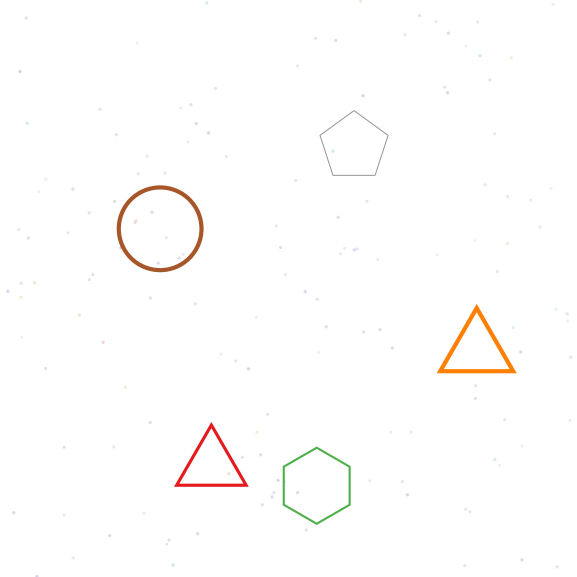[{"shape": "triangle", "thickness": 1.5, "radius": 0.35, "center": [0.366, 0.194]}, {"shape": "hexagon", "thickness": 1, "radius": 0.33, "center": [0.548, 0.158]}, {"shape": "triangle", "thickness": 2, "radius": 0.36, "center": [0.825, 0.393]}, {"shape": "circle", "thickness": 2, "radius": 0.36, "center": [0.277, 0.603]}, {"shape": "pentagon", "thickness": 0.5, "radius": 0.31, "center": [0.613, 0.746]}]